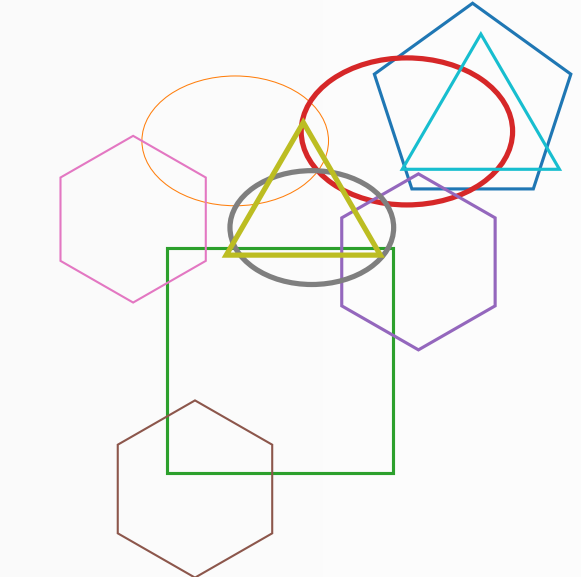[{"shape": "pentagon", "thickness": 1.5, "radius": 0.89, "center": [0.813, 0.816]}, {"shape": "oval", "thickness": 0.5, "radius": 0.8, "center": [0.405, 0.755]}, {"shape": "square", "thickness": 1.5, "radius": 0.97, "center": [0.482, 0.375]}, {"shape": "oval", "thickness": 2.5, "radius": 0.91, "center": [0.7, 0.772]}, {"shape": "hexagon", "thickness": 1.5, "radius": 0.76, "center": [0.72, 0.546]}, {"shape": "hexagon", "thickness": 1, "radius": 0.77, "center": [0.335, 0.152]}, {"shape": "hexagon", "thickness": 1, "radius": 0.72, "center": [0.229, 0.62]}, {"shape": "oval", "thickness": 2.5, "radius": 0.7, "center": [0.536, 0.605]}, {"shape": "triangle", "thickness": 2.5, "radius": 0.77, "center": [0.522, 0.634]}, {"shape": "triangle", "thickness": 1.5, "radius": 0.78, "center": [0.827, 0.784]}]